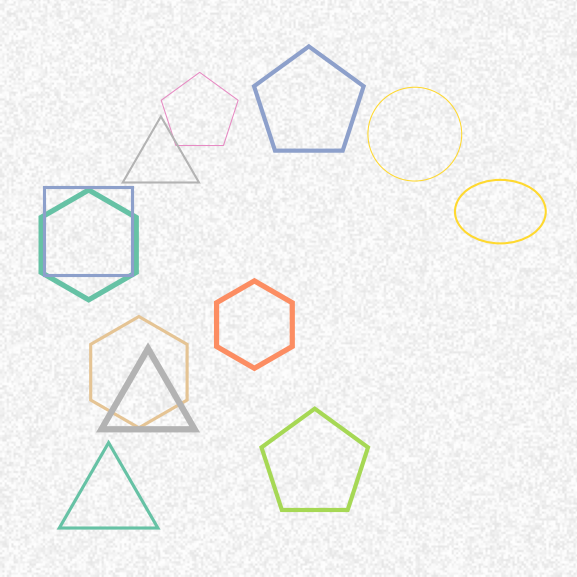[{"shape": "triangle", "thickness": 1.5, "radius": 0.49, "center": [0.188, 0.134]}, {"shape": "hexagon", "thickness": 2.5, "radius": 0.48, "center": [0.154, 0.575]}, {"shape": "hexagon", "thickness": 2.5, "radius": 0.38, "center": [0.441, 0.437]}, {"shape": "square", "thickness": 1.5, "radius": 0.38, "center": [0.153, 0.599]}, {"shape": "pentagon", "thickness": 2, "radius": 0.5, "center": [0.535, 0.819]}, {"shape": "pentagon", "thickness": 0.5, "radius": 0.35, "center": [0.346, 0.804]}, {"shape": "pentagon", "thickness": 2, "radius": 0.48, "center": [0.545, 0.194]}, {"shape": "oval", "thickness": 1, "radius": 0.39, "center": [0.866, 0.633]}, {"shape": "circle", "thickness": 0.5, "radius": 0.41, "center": [0.718, 0.767]}, {"shape": "hexagon", "thickness": 1.5, "radius": 0.48, "center": [0.241, 0.355]}, {"shape": "triangle", "thickness": 3, "radius": 0.47, "center": [0.256, 0.302]}, {"shape": "triangle", "thickness": 1, "radius": 0.38, "center": [0.279, 0.721]}]